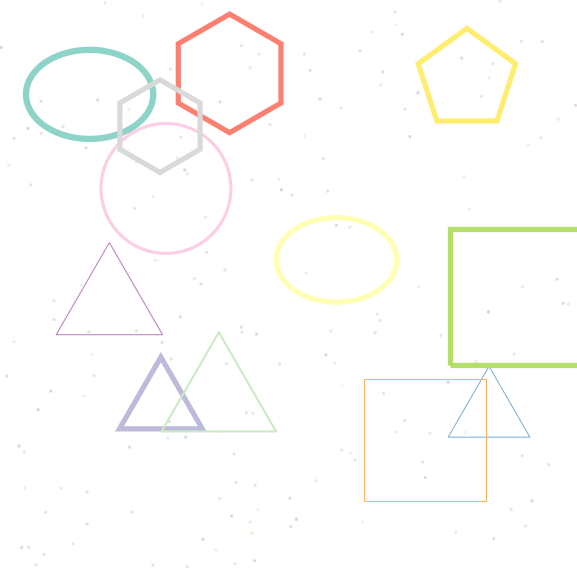[{"shape": "oval", "thickness": 3, "radius": 0.55, "center": [0.155, 0.836]}, {"shape": "oval", "thickness": 2.5, "radius": 0.52, "center": [0.583, 0.549]}, {"shape": "triangle", "thickness": 2.5, "radius": 0.41, "center": [0.279, 0.298]}, {"shape": "hexagon", "thickness": 2.5, "radius": 0.51, "center": [0.398, 0.872]}, {"shape": "triangle", "thickness": 0.5, "radius": 0.41, "center": [0.847, 0.283]}, {"shape": "square", "thickness": 0.5, "radius": 0.53, "center": [0.736, 0.237]}, {"shape": "square", "thickness": 2.5, "radius": 0.59, "center": [0.898, 0.485]}, {"shape": "circle", "thickness": 1.5, "radius": 0.56, "center": [0.287, 0.673]}, {"shape": "hexagon", "thickness": 2.5, "radius": 0.4, "center": [0.277, 0.781]}, {"shape": "triangle", "thickness": 0.5, "radius": 0.53, "center": [0.189, 0.473]}, {"shape": "triangle", "thickness": 1, "radius": 0.57, "center": [0.379, 0.309]}, {"shape": "pentagon", "thickness": 2.5, "radius": 0.44, "center": [0.808, 0.861]}]